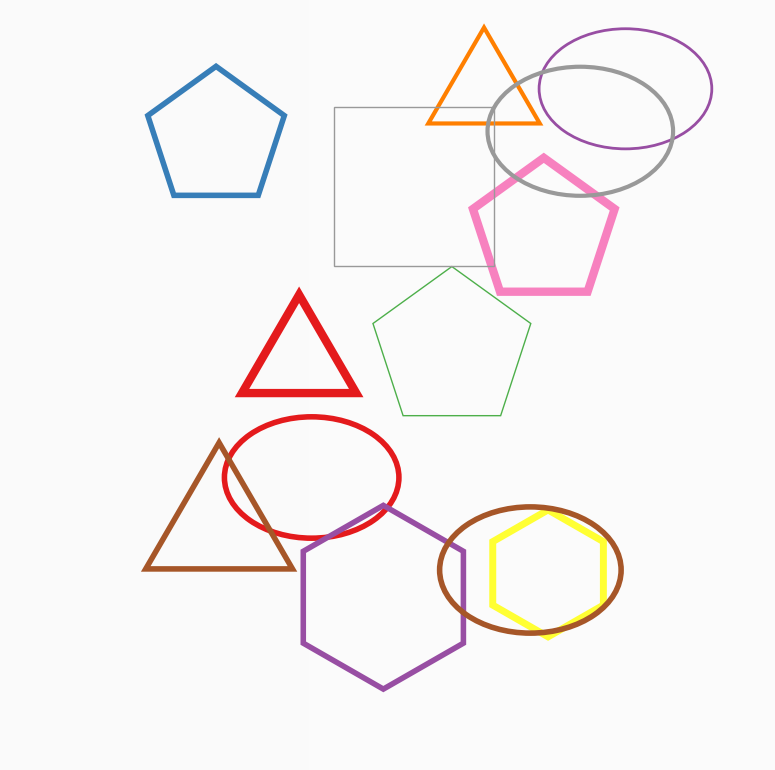[{"shape": "triangle", "thickness": 3, "radius": 0.43, "center": [0.386, 0.532]}, {"shape": "oval", "thickness": 2, "radius": 0.56, "center": [0.402, 0.38]}, {"shape": "pentagon", "thickness": 2, "radius": 0.46, "center": [0.279, 0.821]}, {"shape": "pentagon", "thickness": 0.5, "radius": 0.54, "center": [0.583, 0.547]}, {"shape": "oval", "thickness": 1, "radius": 0.56, "center": [0.807, 0.885]}, {"shape": "hexagon", "thickness": 2, "radius": 0.6, "center": [0.495, 0.224]}, {"shape": "triangle", "thickness": 1.5, "radius": 0.42, "center": [0.625, 0.881]}, {"shape": "hexagon", "thickness": 2.5, "radius": 0.41, "center": [0.707, 0.255]}, {"shape": "oval", "thickness": 2, "radius": 0.59, "center": [0.684, 0.26]}, {"shape": "triangle", "thickness": 2, "radius": 0.55, "center": [0.283, 0.316]}, {"shape": "pentagon", "thickness": 3, "radius": 0.48, "center": [0.702, 0.699]}, {"shape": "oval", "thickness": 1.5, "radius": 0.6, "center": [0.749, 0.83]}, {"shape": "square", "thickness": 0.5, "radius": 0.52, "center": [0.535, 0.758]}]